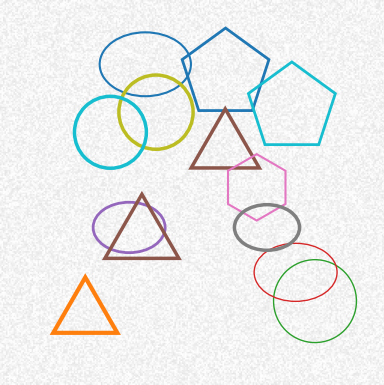[{"shape": "pentagon", "thickness": 2, "radius": 0.59, "center": [0.586, 0.809]}, {"shape": "oval", "thickness": 1.5, "radius": 0.59, "center": [0.377, 0.833]}, {"shape": "triangle", "thickness": 3, "radius": 0.48, "center": [0.221, 0.184]}, {"shape": "circle", "thickness": 1, "radius": 0.54, "center": [0.818, 0.218]}, {"shape": "oval", "thickness": 1, "radius": 0.54, "center": [0.768, 0.293]}, {"shape": "oval", "thickness": 2, "radius": 0.47, "center": [0.335, 0.409]}, {"shape": "triangle", "thickness": 2.5, "radius": 0.55, "center": [0.369, 0.384]}, {"shape": "triangle", "thickness": 2.5, "radius": 0.51, "center": [0.585, 0.615]}, {"shape": "hexagon", "thickness": 1.5, "radius": 0.43, "center": [0.667, 0.513]}, {"shape": "oval", "thickness": 2.5, "radius": 0.42, "center": [0.693, 0.409]}, {"shape": "circle", "thickness": 2.5, "radius": 0.48, "center": [0.405, 0.709]}, {"shape": "circle", "thickness": 2.5, "radius": 0.47, "center": [0.287, 0.656]}, {"shape": "pentagon", "thickness": 2, "radius": 0.59, "center": [0.758, 0.72]}]